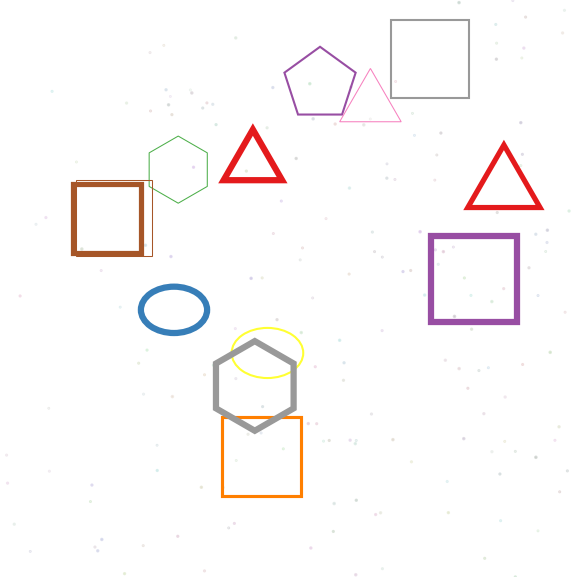[{"shape": "triangle", "thickness": 3, "radius": 0.29, "center": [0.438, 0.716]}, {"shape": "triangle", "thickness": 2.5, "radius": 0.36, "center": [0.873, 0.676]}, {"shape": "oval", "thickness": 3, "radius": 0.29, "center": [0.301, 0.463]}, {"shape": "hexagon", "thickness": 0.5, "radius": 0.29, "center": [0.309, 0.705]}, {"shape": "square", "thickness": 3, "radius": 0.37, "center": [0.821, 0.517]}, {"shape": "pentagon", "thickness": 1, "radius": 0.32, "center": [0.554, 0.853]}, {"shape": "square", "thickness": 1.5, "radius": 0.34, "center": [0.452, 0.208]}, {"shape": "oval", "thickness": 1, "radius": 0.31, "center": [0.463, 0.388]}, {"shape": "square", "thickness": 0.5, "radius": 0.33, "center": [0.198, 0.621]}, {"shape": "square", "thickness": 2.5, "radius": 0.29, "center": [0.185, 0.621]}, {"shape": "triangle", "thickness": 0.5, "radius": 0.31, "center": [0.641, 0.819]}, {"shape": "hexagon", "thickness": 3, "radius": 0.39, "center": [0.441, 0.331]}, {"shape": "square", "thickness": 1, "radius": 0.33, "center": [0.745, 0.897]}]